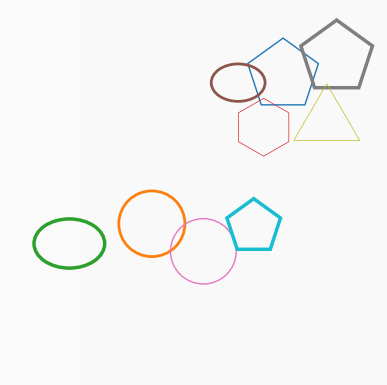[{"shape": "pentagon", "thickness": 1, "radius": 0.48, "center": [0.731, 0.805]}, {"shape": "circle", "thickness": 2, "radius": 0.43, "center": [0.392, 0.419]}, {"shape": "oval", "thickness": 2.5, "radius": 0.46, "center": [0.179, 0.367]}, {"shape": "hexagon", "thickness": 0.5, "radius": 0.38, "center": [0.68, 0.669]}, {"shape": "oval", "thickness": 2, "radius": 0.35, "center": [0.615, 0.785]}, {"shape": "circle", "thickness": 1, "radius": 0.42, "center": [0.525, 0.347]}, {"shape": "pentagon", "thickness": 2.5, "radius": 0.49, "center": [0.869, 0.851]}, {"shape": "triangle", "thickness": 0.5, "radius": 0.49, "center": [0.843, 0.684]}, {"shape": "pentagon", "thickness": 2.5, "radius": 0.36, "center": [0.655, 0.411]}]